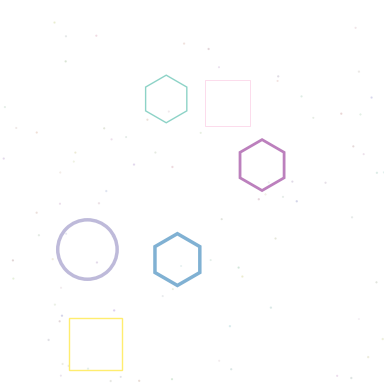[{"shape": "hexagon", "thickness": 1, "radius": 0.31, "center": [0.432, 0.743]}, {"shape": "circle", "thickness": 2.5, "radius": 0.39, "center": [0.227, 0.352]}, {"shape": "hexagon", "thickness": 2.5, "radius": 0.34, "center": [0.461, 0.326]}, {"shape": "square", "thickness": 0.5, "radius": 0.3, "center": [0.591, 0.733]}, {"shape": "hexagon", "thickness": 2, "radius": 0.33, "center": [0.681, 0.571]}, {"shape": "square", "thickness": 1, "radius": 0.34, "center": [0.248, 0.107]}]